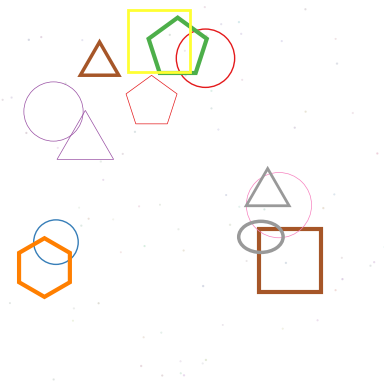[{"shape": "circle", "thickness": 1, "radius": 0.38, "center": [0.534, 0.849]}, {"shape": "pentagon", "thickness": 0.5, "radius": 0.35, "center": [0.394, 0.735]}, {"shape": "circle", "thickness": 1, "radius": 0.29, "center": [0.145, 0.371]}, {"shape": "pentagon", "thickness": 3, "radius": 0.4, "center": [0.462, 0.875]}, {"shape": "circle", "thickness": 0.5, "radius": 0.38, "center": [0.139, 0.71]}, {"shape": "triangle", "thickness": 0.5, "radius": 0.42, "center": [0.222, 0.628]}, {"shape": "hexagon", "thickness": 3, "radius": 0.38, "center": [0.115, 0.305]}, {"shape": "square", "thickness": 2, "radius": 0.4, "center": [0.413, 0.894]}, {"shape": "square", "thickness": 3, "radius": 0.4, "center": [0.753, 0.323]}, {"shape": "triangle", "thickness": 2.5, "radius": 0.29, "center": [0.259, 0.833]}, {"shape": "circle", "thickness": 0.5, "radius": 0.42, "center": [0.725, 0.467]}, {"shape": "oval", "thickness": 2.5, "radius": 0.29, "center": [0.678, 0.385]}, {"shape": "triangle", "thickness": 2, "radius": 0.32, "center": [0.695, 0.498]}]